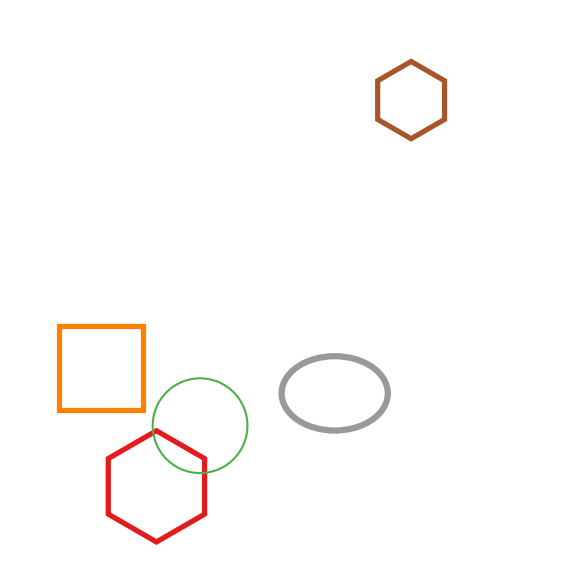[{"shape": "hexagon", "thickness": 2.5, "radius": 0.48, "center": [0.271, 0.157]}, {"shape": "circle", "thickness": 1, "radius": 0.41, "center": [0.346, 0.262]}, {"shape": "square", "thickness": 2.5, "radius": 0.37, "center": [0.175, 0.362]}, {"shape": "hexagon", "thickness": 2.5, "radius": 0.33, "center": [0.712, 0.826]}, {"shape": "oval", "thickness": 3, "radius": 0.46, "center": [0.58, 0.318]}]